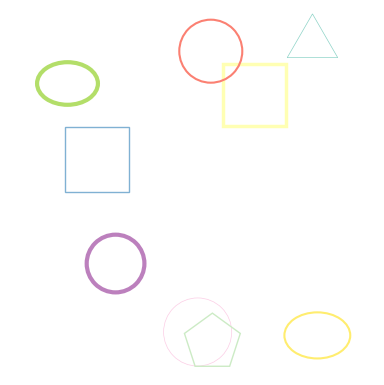[{"shape": "triangle", "thickness": 0.5, "radius": 0.38, "center": [0.812, 0.888]}, {"shape": "square", "thickness": 2.5, "radius": 0.41, "center": [0.66, 0.753]}, {"shape": "circle", "thickness": 1.5, "radius": 0.41, "center": [0.547, 0.867]}, {"shape": "square", "thickness": 1, "radius": 0.42, "center": [0.252, 0.586]}, {"shape": "oval", "thickness": 3, "radius": 0.4, "center": [0.175, 0.783]}, {"shape": "circle", "thickness": 0.5, "radius": 0.44, "center": [0.513, 0.138]}, {"shape": "circle", "thickness": 3, "radius": 0.37, "center": [0.3, 0.315]}, {"shape": "pentagon", "thickness": 1, "radius": 0.38, "center": [0.552, 0.11]}, {"shape": "oval", "thickness": 1.5, "radius": 0.43, "center": [0.824, 0.129]}]